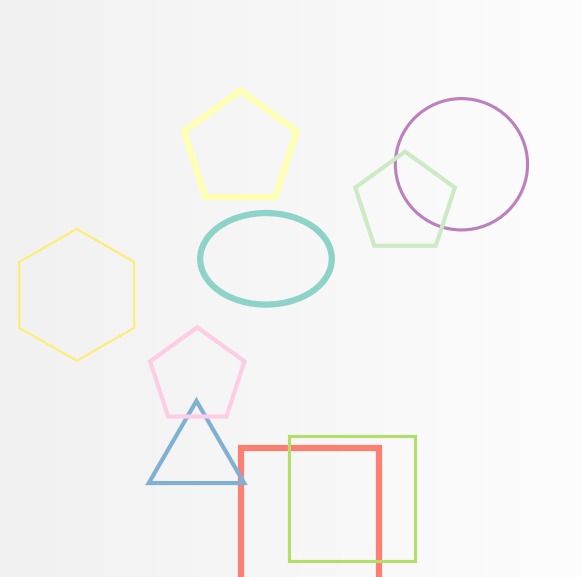[{"shape": "oval", "thickness": 3, "radius": 0.57, "center": [0.458, 0.551]}, {"shape": "pentagon", "thickness": 3, "radius": 0.51, "center": [0.413, 0.74]}, {"shape": "square", "thickness": 3, "radius": 0.59, "center": [0.534, 0.105]}, {"shape": "triangle", "thickness": 2, "radius": 0.47, "center": [0.338, 0.21]}, {"shape": "square", "thickness": 1.5, "radius": 0.54, "center": [0.606, 0.136]}, {"shape": "pentagon", "thickness": 2, "radius": 0.43, "center": [0.339, 0.347]}, {"shape": "circle", "thickness": 1.5, "radius": 0.57, "center": [0.794, 0.715]}, {"shape": "pentagon", "thickness": 2, "radius": 0.45, "center": [0.697, 0.646]}, {"shape": "hexagon", "thickness": 1, "radius": 0.57, "center": [0.132, 0.489]}]